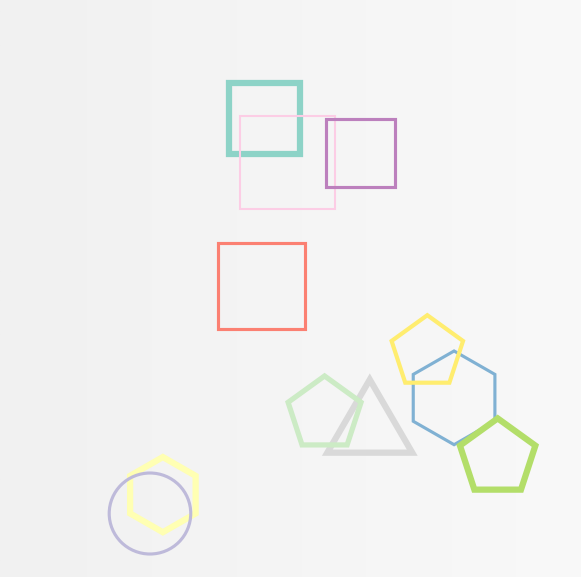[{"shape": "square", "thickness": 3, "radius": 0.31, "center": [0.455, 0.794]}, {"shape": "hexagon", "thickness": 3, "radius": 0.33, "center": [0.28, 0.143]}, {"shape": "circle", "thickness": 1.5, "radius": 0.35, "center": [0.258, 0.11]}, {"shape": "square", "thickness": 1.5, "radius": 0.37, "center": [0.45, 0.504]}, {"shape": "hexagon", "thickness": 1.5, "radius": 0.41, "center": [0.781, 0.31]}, {"shape": "pentagon", "thickness": 3, "radius": 0.34, "center": [0.856, 0.206]}, {"shape": "square", "thickness": 1, "radius": 0.41, "center": [0.495, 0.718]}, {"shape": "triangle", "thickness": 3, "radius": 0.42, "center": [0.636, 0.257]}, {"shape": "square", "thickness": 1.5, "radius": 0.3, "center": [0.62, 0.735]}, {"shape": "pentagon", "thickness": 2.5, "radius": 0.33, "center": [0.558, 0.282]}, {"shape": "pentagon", "thickness": 2, "radius": 0.32, "center": [0.735, 0.389]}]